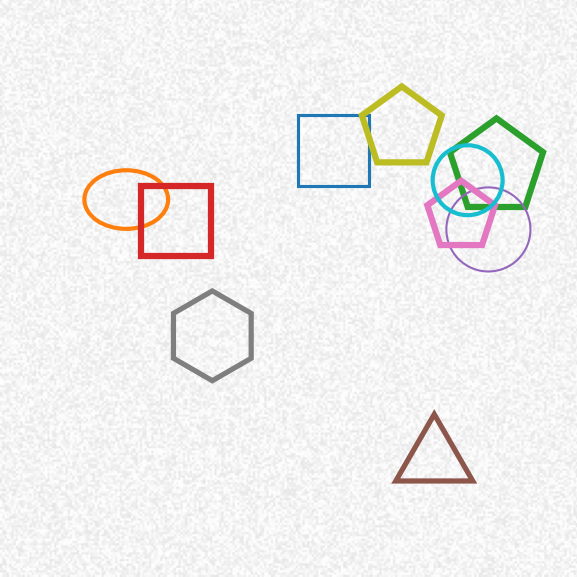[{"shape": "square", "thickness": 1.5, "radius": 0.31, "center": [0.578, 0.739]}, {"shape": "oval", "thickness": 2, "radius": 0.36, "center": [0.219, 0.654]}, {"shape": "pentagon", "thickness": 3, "radius": 0.42, "center": [0.86, 0.709]}, {"shape": "square", "thickness": 3, "radius": 0.31, "center": [0.305, 0.616]}, {"shape": "circle", "thickness": 1, "radius": 0.36, "center": [0.846, 0.602]}, {"shape": "triangle", "thickness": 2.5, "radius": 0.38, "center": [0.752, 0.205]}, {"shape": "pentagon", "thickness": 3, "radius": 0.31, "center": [0.799, 0.625]}, {"shape": "hexagon", "thickness": 2.5, "radius": 0.39, "center": [0.368, 0.418]}, {"shape": "pentagon", "thickness": 3, "radius": 0.36, "center": [0.696, 0.777]}, {"shape": "circle", "thickness": 2, "radius": 0.3, "center": [0.81, 0.687]}]